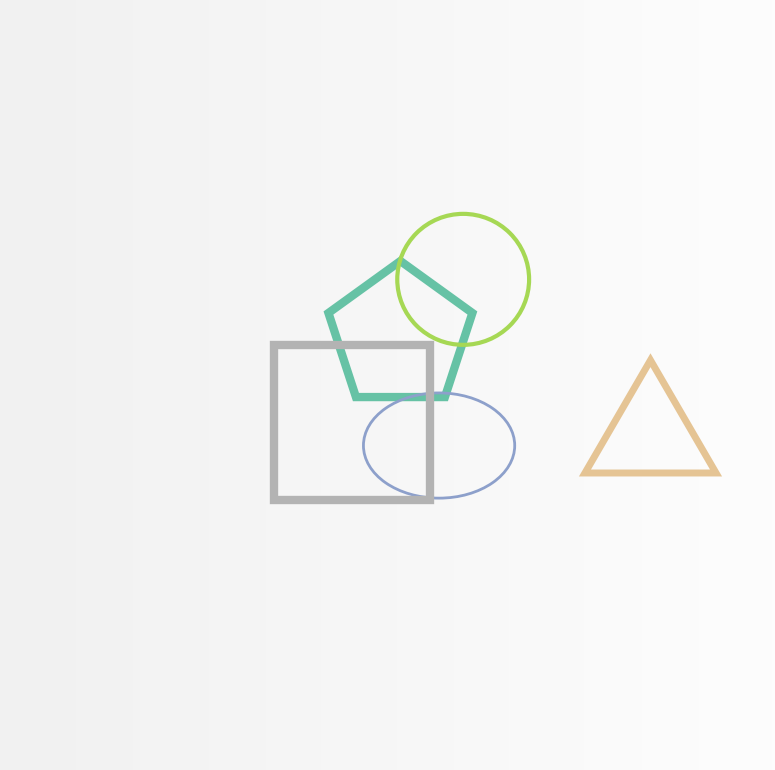[{"shape": "pentagon", "thickness": 3, "radius": 0.49, "center": [0.517, 0.563]}, {"shape": "oval", "thickness": 1, "radius": 0.49, "center": [0.567, 0.421]}, {"shape": "circle", "thickness": 1.5, "radius": 0.43, "center": [0.598, 0.637]}, {"shape": "triangle", "thickness": 2.5, "radius": 0.49, "center": [0.839, 0.435]}, {"shape": "square", "thickness": 3, "radius": 0.5, "center": [0.454, 0.452]}]